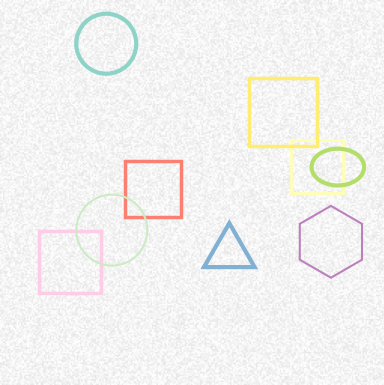[{"shape": "circle", "thickness": 3, "radius": 0.39, "center": [0.276, 0.886]}, {"shape": "square", "thickness": 2, "radius": 0.34, "center": [0.824, 0.567]}, {"shape": "square", "thickness": 2.5, "radius": 0.36, "center": [0.397, 0.509]}, {"shape": "triangle", "thickness": 3, "radius": 0.38, "center": [0.596, 0.344]}, {"shape": "oval", "thickness": 3, "radius": 0.34, "center": [0.878, 0.566]}, {"shape": "square", "thickness": 2.5, "radius": 0.4, "center": [0.182, 0.319]}, {"shape": "hexagon", "thickness": 1.5, "radius": 0.47, "center": [0.859, 0.372]}, {"shape": "circle", "thickness": 1.5, "radius": 0.46, "center": [0.291, 0.402]}, {"shape": "square", "thickness": 2.5, "radius": 0.44, "center": [0.735, 0.709]}]